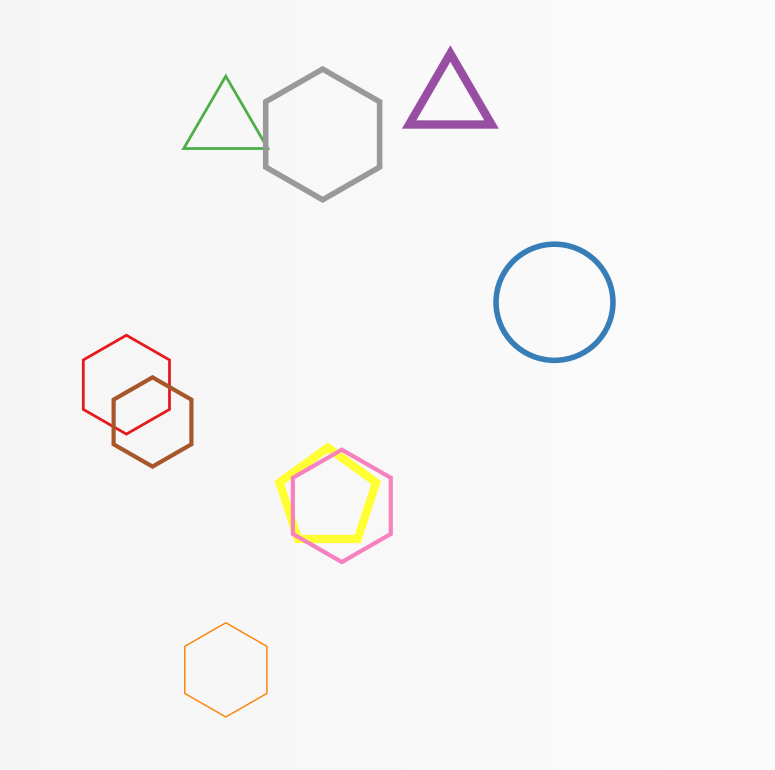[{"shape": "hexagon", "thickness": 1, "radius": 0.32, "center": [0.163, 0.5]}, {"shape": "circle", "thickness": 2, "radius": 0.38, "center": [0.715, 0.607]}, {"shape": "triangle", "thickness": 1, "radius": 0.31, "center": [0.291, 0.838]}, {"shape": "triangle", "thickness": 3, "radius": 0.31, "center": [0.581, 0.869]}, {"shape": "hexagon", "thickness": 0.5, "radius": 0.31, "center": [0.291, 0.13]}, {"shape": "pentagon", "thickness": 3, "radius": 0.33, "center": [0.423, 0.353]}, {"shape": "hexagon", "thickness": 1.5, "radius": 0.29, "center": [0.197, 0.452]}, {"shape": "hexagon", "thickness": 1.5, "radius": 0.36, "center": [0.441, 0.343]}, {"shape": "hexagon", "thickness": 2, "radius": 0.42, "center": [0.416, 0.825]}]